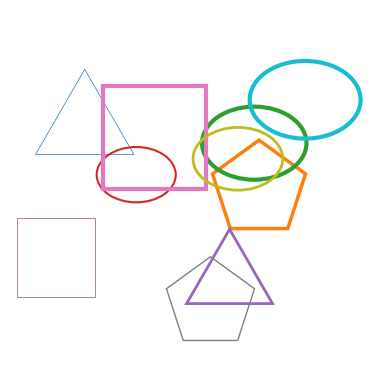[{"shape": "triangle", "thickness": 0.5, "radius": 0.74, "center": [0.22, 0.672]}, {"shape": "pentagon", "thickness": 2.5, "radius": 0.63, "center": [0.673, 0.509]}, {"shape": "oval", "thickness": 3, "radius": 0.68, "center": [0.66, 0.628]}, {"shape": "oval", "thickness": 1.5, "radius": 0.51, "center": [0.354, 0.546]}, {"shape": "triangle", "thickness": 2, "radius": 0.64, "center": [0.596, 0.276]}, {"shape": "square", "thickness": 0.5, "radius": 0.51, "center": [0.145, 0.331]}, {"shape": "square", "thickness": 3, "radius": 0.67, "center": [0.401, 0.642]}, {"shape": "pentagon", "thickness": 1, "radius": 0.6, "center": [0.547, 0.213]}, {"shape": "oval", "thickness": 2, "radius": 0.58, "center": [0.618, 0.588]}, {"shape": "oval", "thickness": 3, "radius": 0.72, "center": [0.793, 0.741]}]